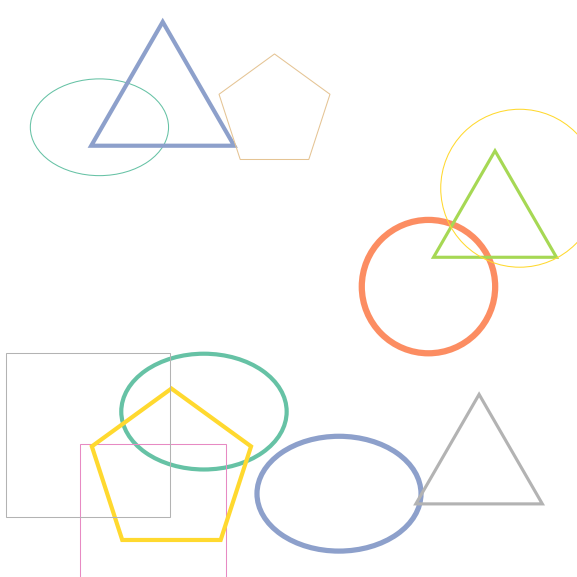[{"shape": "oval", "thickness": 0.5, "radius": 0.6, "center": [0.172, 0.779]}, {"shape": "oval", "thickness": 2, "radius": 0.72, "center": [0.353, 0.286]}, {"shape": "circle", "thickness": 3, "radius": 0.58, "center": [0.742, 0.503]}, {"shape": "oval", "thickness": 2.5, "radius": 0.71, "center": [0.587, 0.144]}, {"shape": "triangle", "thickness": 2, "radius": 0.71, "center": [0.282, 0.818]}, {"shape": "square", "thickness": 0.5, "radius": 0.63, "center": [0.265, 0.104]}, {"shape": "triangle", "thickness": 1.5, "radius": 0.61, "center": [0.857, 0.615]}, {"shape": "circle", "thickness": 0.5, "radius": 0.68, "center": [0.9, 0.673]}, {"shape": "pentagon", "thickness": 2, "radius": 0.72, "center": [0.297, 0.181]}, {"shape": "pentagon", "thickness": 0.5, "radius": 0.51, "center": [0.475, 0.805]}, {"shape": "triangle", "thickness": 1.5, "radius": 0.63, "center": [0.83, 0.19]}, {"shape": "square", "thickness": 0.5, "radius": 0.71, "center": [0.153, 0.246]}]